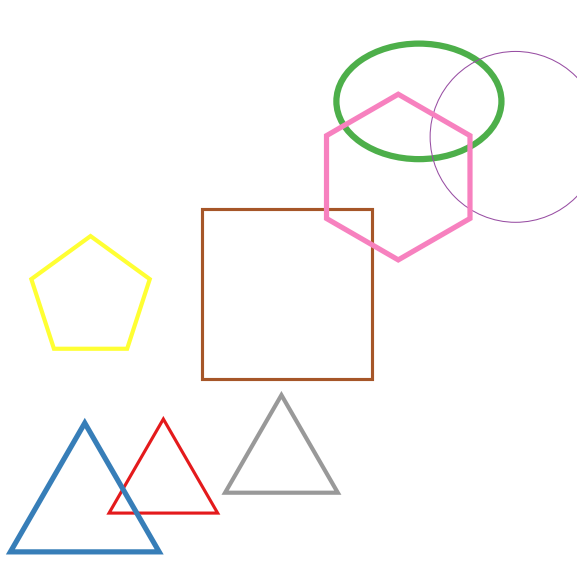[{"shape": "triangle", "thickness": 1.5, "radius": 0.54, "center": [0.283, 0.165]}, {"shape": "triangle", "thickness": 2.5, "radius": 0.74, "center": [0.147, 0.118]}, {"shape": "oval", "thickness": 3, "radius": 0.71, "center": [0.725, 0.824]}, {"shape": "circle", "thickness": 0.5, "radius": 0.74, "center": [0.893, 0.762]}, {"shape": "pentagon", "thickness": 2, "radius": 0.54, "center": [0.157, 0.482]}, {"shape": "square", "thickness": 1.5, "radius": 0.74, "center": [0.498, 0.49]}, {"shape": "hexagon", "thickness": 2.5, "radius": 0.72, "center": [0.69, 0.693]}, {"shape": "triangle", "thickness": 2, "radius": 0.56, "center": [0.487, 0.202]}]